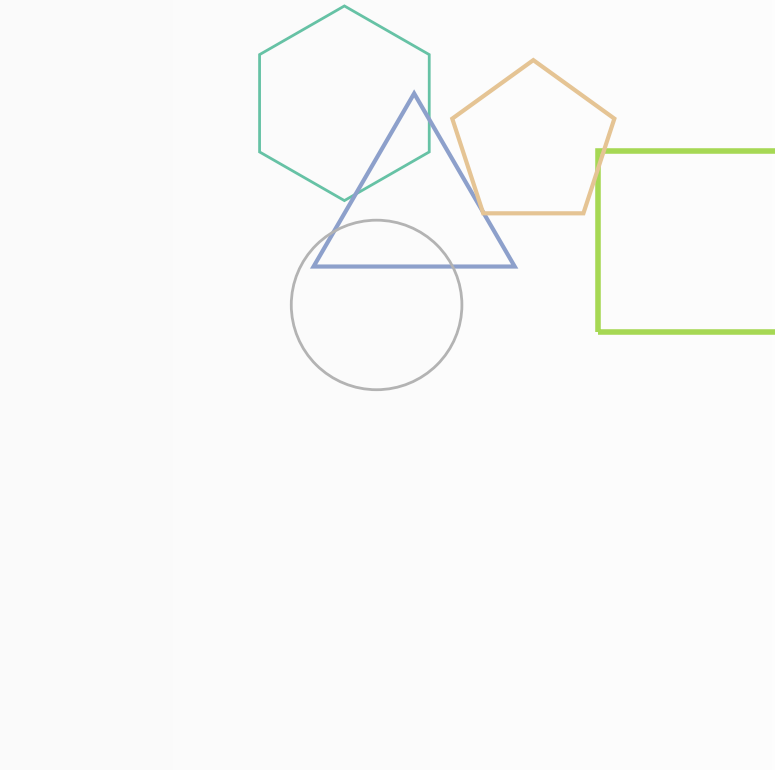[{"shape": "hexagon", "thickness": 1, "radius": 0.63, "center": [0.444, 0.866]}, {"shape": "triangle", "thickness": 1.5, "radius": 0.75, "center": [0.534, 0.729]}, {"shape": "square", "thickness": 2, "radius": 0.59, "center": [0.889, 0.687]}, {"shape": "pentagon", "thickness": 1.5, "radius": 0.55, "center": [0.688, 0.812]}, {"shape": "circle", "thickness": 1, "radius": 0.55, "center": [0.486, 0.604]}]